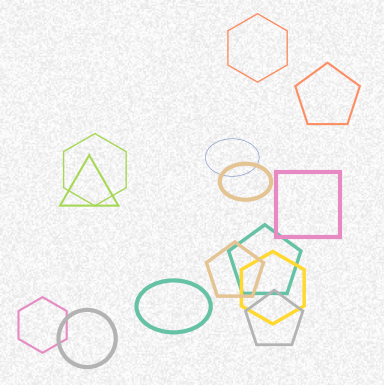[{"shape": "oval", "thickness": 3, "radius": 0.48, "center": [0.451, 0.204]}, {"shape": "pentagon", "thickness": 2.5, "radius": 0.49, "center": [0.688, 0.318]}, {"shape": "hexagon", "thickness": 1, "radius": 0.44, "center": [0.669, 0.876]}, {"shape": "pentagon", "thickness": 1.5, "radius": 0.44, "center": [0.851, 0.749]}, {"shape": "oval", "thickness": 0.5, "radius": 0.35, "center": [0.603, 0.591]}, {"shape": "square", "thickness": 3, "radius": 0.42, "center": [0.8, 0.469]}, {"shape": "hexagon", "thickness": 1.5, "radius": 0.36, "center": [0.111, 0.156]}, {"shape": "hexagon", "thickness": 1, "radius": 0.47, "center": [0.246, 0.559]}, {"shape": "triangle", "thickness": 1.5, "radius": 0.44, "center": [0.232, 0.51]}, {"shape": "hexagon", "thickness": 2.5, "radius": 0.47, "center": [0.709, 0.253]}, {"shape": "pentagon", "thickness": 2.5, "radius": 0.39, "center": [0.61, 0.294]}, {"shape": "oval", "thickness": 3, "radius": 0.33, "center": [0.638, 0.528]}, {"shape": "circle", "thickness": 3, "radius": 0.37, "center": [0.226, 0.121]}, {"shape": "pentagon", "thickness": 2, "radius": 0.39, "center": [0.712, 0.168]}]